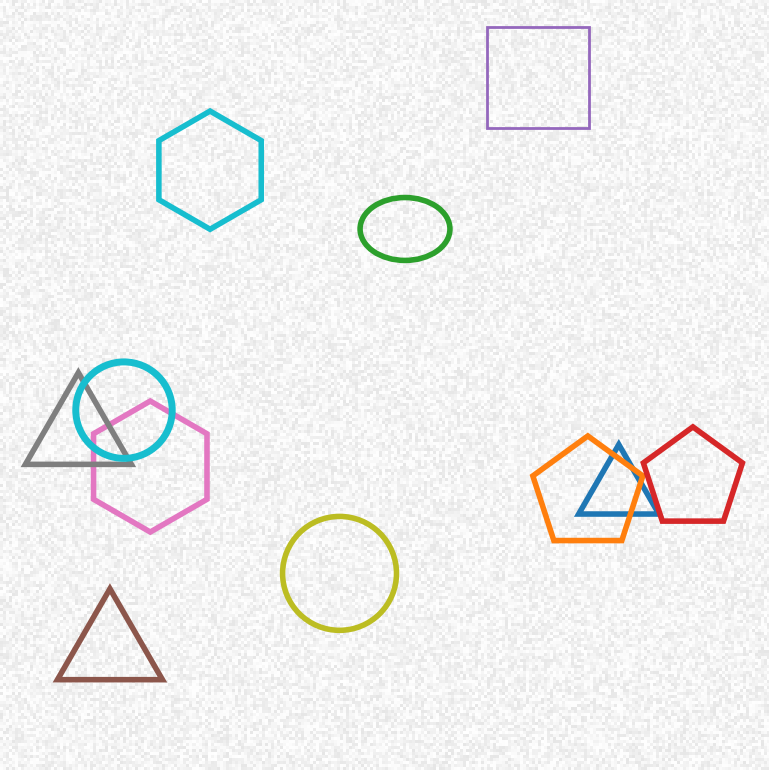[{"shape": "triangle", "thickness": 2, "radius": 0.3, "center": [0.804, 0.363]}, {"shape": "pentagon", "thickness": 2, "radius": 0.38, "center": [0.763, 0.359]}, {"shape": "oval", "thickness": 2, "radius": 0.29, "center": [0.526, 0.703]}, {"shape": "pentagon", "thickness": 2, "radius": 0.34, "center": [0.9, 0.378]}, {"shape": "square", "thickness": 1, "radius": 0.33, "center": [0.699, 0.899]}, {"shape": "triangle", "thickness": 2, "radius": 0.39, "center": [0.143, 0.157]}, {"shape": "hexagon", "thickness": 2, "radius": 0.43, "center": [0.195, 0.394]}, {"shape": "triangle", "thickness": 2, "radius": 0.4, "center": [0.102, 0.437]}, {"shape": "circle", "thickness": 2, "radius": 0.37, "center": [0.441, 0.255]}, {"shape": "circle", "thickness": 2.5, "radius": 0.31, "center": [0.161, 0.467]}, {"shape": "hexagon", "thickness": 2, "radius": 0.38, "center": [0.273, 0.779]}]